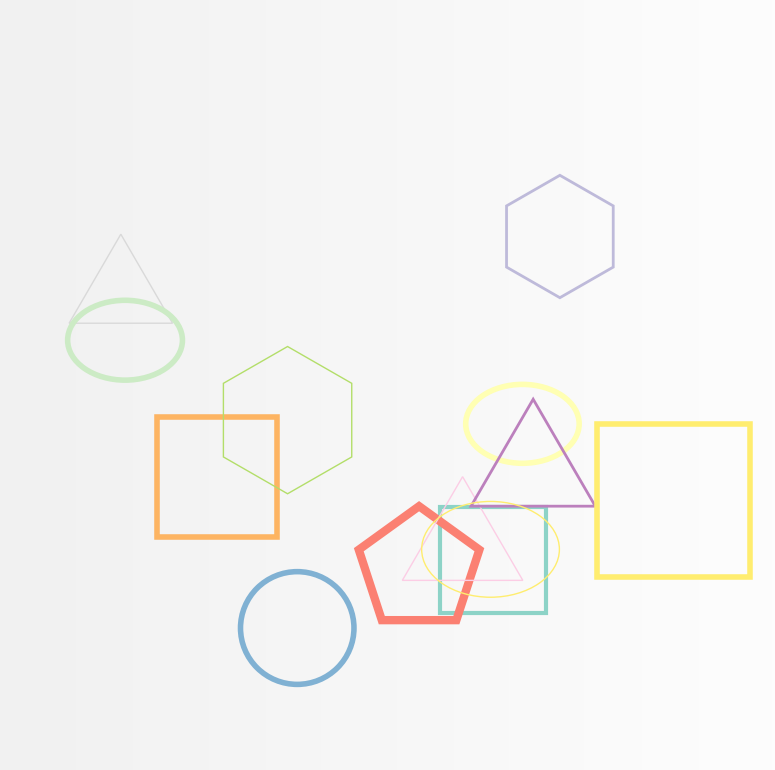[{"shape": "square", "thickness": 1.5, "radius": 0.34, "center": [0.636, 0.272]}, {"shape": "oval", "thickness": 2, "radius": 0.37, "center": [0.674, 0.45]}, {"shape": "hexagon", "thickness": 1, "radius": 0.4, "center": [0.722, 0.693]}, {"shape": "pentagon", "thickness": 3, "radius": 0.41, "center": [0.541, 0.261]}, {"shape": "circle", "thickness": 2, "radius": 0.37, "center": [0.384, 0.184]}, {"shape": "square", "thickness": 2, "radius": 0.39, "center": [0.28, 0.38]}, {"shape": "hexagon", "thickness": 0.5, "radius": 0.48, "center": [0.371, 0.454]}, {"shape": "triangle", "thickness": 0.5, "radius": 0.45, "center": [0.597, 0.291]}, {"shape": "triangle", "thickness": 0.5, "radius": 0.39, "center": [0.156, 0.619]}, {"shape": "triangle", "thickness": 1, "radius": 0.46, "center": [0.688, 0.389]}, {"shape": "oval", "thickness": 2, "radius": 0.37, "center": [0.161, 0.558]}, {"shape": "oval", "thickness": 0.5, "radius": 0.44, "center": [0.633, 0.287]}, {"shape": "square", "thickness": 2, "radius": 0.5, "center": [0.869, 0.35]}]